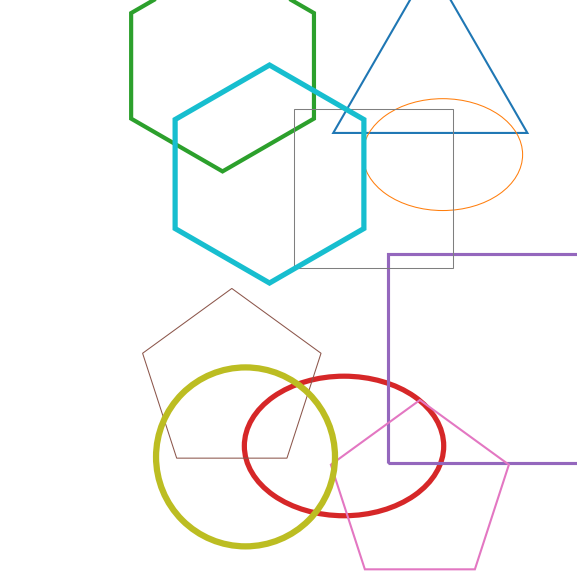[{"shape": "triangle", "thickness": 1, "radius": 0.97, "center": [0.745, 0.866]}, {"shape": "oval", "thickness": 0.5, "radius": 0.69, "center": [0.767, 0.731]}, {"shape": "hexagon", "thickness": 2, "radius": 0.91, "center": [0.385, 0.885]}, {"shape": "oval", "thickness": 2.5, "radius": 0.86, "center": [0.596, 0.227]}, {"shape": "square", "thickness": 1.5, "radius": 0.91, "center": [0.853, 0.378]}, {"shape": "pentagon", "thickness": 0.5, "radius": 0.81, "center": [0.401, 0.337]}, {"shape": "pentagon", "thickness": 1, "radius": 0.81, "center": [0.727, 0.144]}, {"shape": "square", "thickness": 0.5, "radius": 0.69, "center": [0.647, 0.673]}, {"shape": "circle", "thickness": 3, "radius": 0.77, "center": [0.425, 0.208]}, {"shape": "hexagon", "thickness": 2.5, "radius": 0.94, "center": [0.467, 0.698]}]